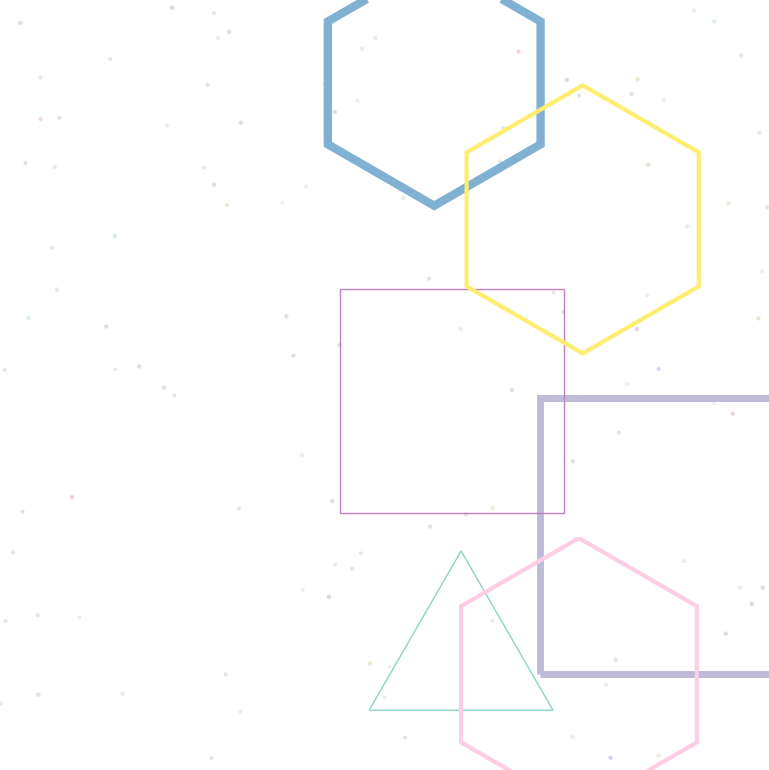[{"shape": "triangle", "thickness": 0.5, "radius": 0.69, "center": [0.599, 0.146]}, {"shape": "square", "thickness": 2.5, "radius": 0.9, "center": [0.88, 0.304]}, {"shape": "hexagon", "thickness": 3, "radius": 0.8, "center": [0.564, 0.892]}, {"shape": "hexagon", "thickness": 1.5, "radius": 0.88, "center": [0.752, 0.124]}, {"shape": "square", "thickness": 0.5, "radius": 0.73, "center": [0.587, 0.479]}, {"shape": "hexagon", "thickness": 1.5, "radius": 0.87, "center": [0.757, 0.715]}]